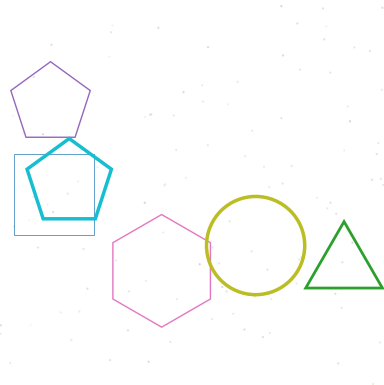[{"shape": "square", "thickness": 0.5, "radius": 0.52, "center": [0.14, 0.495]}, {"shape": "triangle", "thickness": 2, "radius": 0.58, "center": [0.894, 0.309]}, {"shape": "pentagon", "thickness": 1, "radius": 0.54, "center": [0.131, 0.731]}, {"shape": "hexagon", "thickness": 1, "radius": 0.73, "center": [0.42, 0.297]}, {"shape": "circle", "thickness": 2.5, "radius": 0.64, "center": [0.664, 0.362]}, {"shape": "pentagon", "thickness": 2.5, "radius": 0.58, "center": [0.18, 0.525]}]